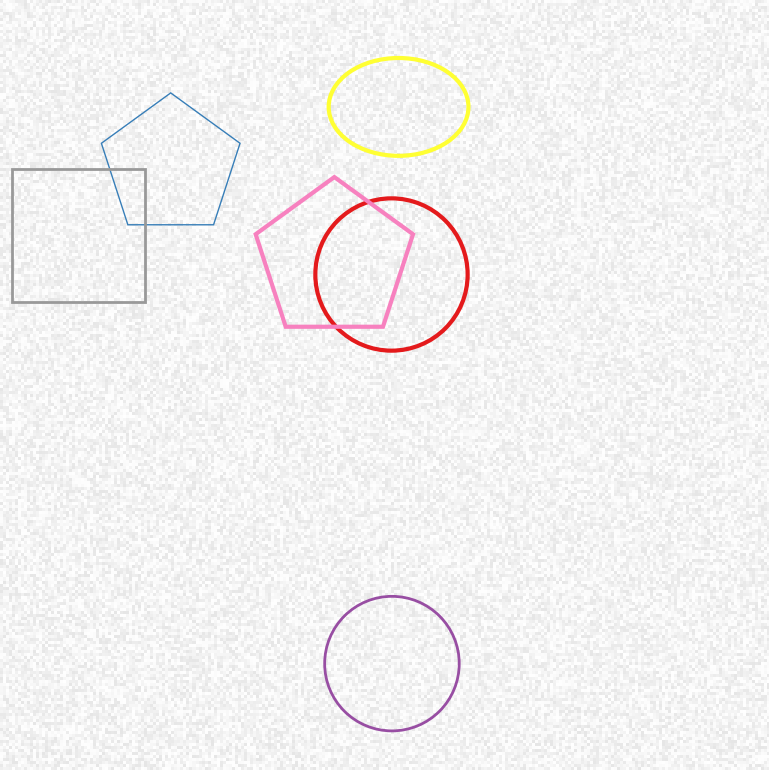[{"shape": "circle", "thickness": 1.5, "radius": 0.49, "center": [0.508, 0.643]}, {"shape": "pentagon", "thickness": 0.5, "radius": 0.47, "center": [0.222, 0.785]}, {"shape": "circle", "thickness": 1, "radius": 0.44, "center": [0.509, 0.138]}, {"shape": "oval", "thickness": 1.5, "radius": 0.45, "center": [0.518, 0.861]}, {"shape": "pentagon", "thickness": 1.5, "radius": 0.54, "center": [0.434, 0.663]}, {"shape": "square", "thickness": 1, "radius": 0.43, "center": [0.102, 0.694]}]